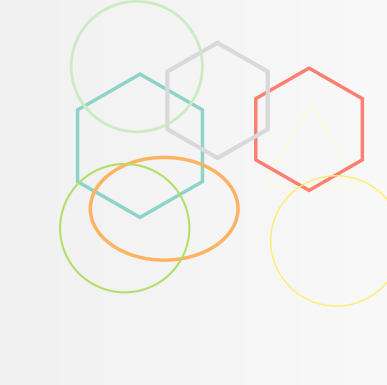[{"shape": "hexagon", "thickness": 2.5, "radius": 0.93, "center": [0.361, 0.621]}, {"shape": "triangle", "thickness": 0.5, "radius": 0.72, "center": [0.802, 0.587]}, {"shape": "hexagon", "thickness": 2.5, "radius": 0.79, "center": [0.798, 0.664]}, {"shape": "oval", "thickness": 2.5, "radius": 0.95, "center": [0.424, 0.458]}, {"shape": "circle", "thickness": 1.5, "radius": 0.83, "center": [0.322, 0.407]}, {"shape": "hexagon", "thickness": 3, "radius": 0.75, "center": [0.561, 0.739]}, {"shape": "circle", "thickness": 2, "radius": 0.85, "center": [0.353, 0.827]}, {"shape": "circle", "thickness": 1, "radius": 0.85, "center": [0.868, 0.374]}]